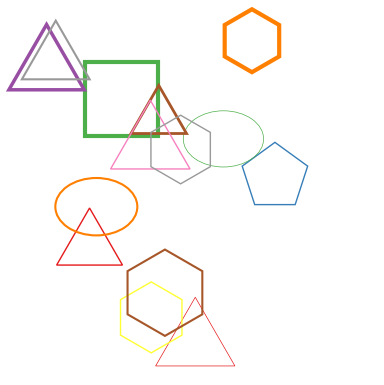[{"shape": "triangle", "thickness": 1, "radius": 0.49, "center": [0.233, 0.361]}, {"shape": "triangle", "thickness": 0.5, "radius": 0.59, "center": [0.507, 0.109]}, {"shape": "pentagon", "thickness": 1, "radius": 0.45, "center": [0.714, 0.541]}, {"shape": "oval", "thickness": 0.5, "radius": 0.52, "center": [0.58, 0.639]}, {"shape": "square", "thickness": 3, "radius": 0.48, "center": [0.316, 0.743]}, {"shape": "triangle", "thickness": 2.5, "radius": 0.56, "center": [0.121, 0.823]}, {"shape": "hexagon", "thickness": 3, "radius": 0.41, "center": [0.654, 0.894]}, {"shape": "oval", "thickness": 1.5, "radius": 0.53, "center": [0.25, 0.463]}, {"shape": "hexagon", "thickness": 1, "radius": 0.46, "center": [0.393, 0.176]}, {"shape": "hexagon", "thickness": 1.5, "radius": 0.56, "center": [0.428, 0.24]}, {"shape": "triangle", "thickness": 2, "radius": 0.42, "center": [0.412, 0.695]}, {"shape": "triangle", "thickness": 1, "radius": 0.6, "center": [0.39, 0.621]}, {"shape": "hexagon", "thickness": 1, "radius": 0.45, "center": [0.469, 0.612]}, {"shape": "triangle", "thickness": 1.5, "radius": 0.51, "center": [0.145, 0.845]}]